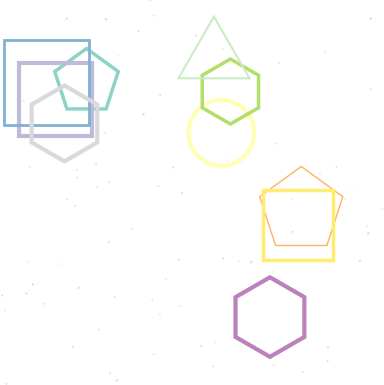[{"shape": "pentagon", "thickness": 2.5, "radius": 0.43, "center": [0.225, 0.787]}, {"shape": "circle", "thickness": 3, "radius": 0.43, "center": [0.575, 0.655]}, {"shape": "square", "thickness": 3, "radius": 0.47, "center": [0.145, 0.741]}, {"shape": "square", "thickness": 2, "radius": 0.56, "center": [0.121, 0.786]}, {"shape": "pentagon", "thickness": 1, "radius": 0.57, "center": [0.782, 0.454]}, {"shape": "hexagon", "thickness": 2.5, "radius": 0.42, "center": [0.598, 0.762]}, {"shape": "hexagon", "thickness": 3, "radius": 0.49, "center": [0.167, 0.679]}, {"shape": "hexagon", "thickness": 3, "radius": 0.52, "center": [0.701, 0.176]}, {"shape": "triangle", "thickness": 1.5, "radius": 0.53, "center": [0.556, 0.85]}, {"shape": "square", "thickness": 2.5, "radius": 0.45, "center": [0.775, 0.416]}]